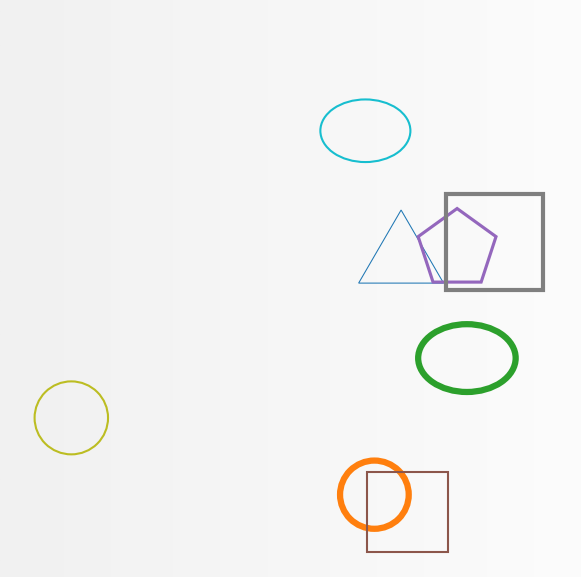[{"shape": "triangle", "thickness": 0.5, "radius": 0.42, "center": [0.69, 0.551]}, {"shape": "circle", "thickness": 3, "radius": 0.3, "center": [0.644, 0.143]}, {"shape": "oval", "thickness": 3, "radius": 0.42, "center": [0.803, 0.379]}, {"shape": "pentagon", "thickness": 1.5, "radius": 0.35, "center": [0.786, 0.568]}, {"shape": "square", "thickness": 1, "radius": 0.35, "center": [0.701, 0.112]}, {"shape": "square", "thickness": 2, "radius": 0.42, "center": [0.851, 0.58]}, {"shape": "circle", "thickness": 1, "radius": 0.32, "center": [0.123, 0.276]}, {"shape": "oval", "thickness": 1, "radius": 0.39, "center": [0.629, 0.773]}]